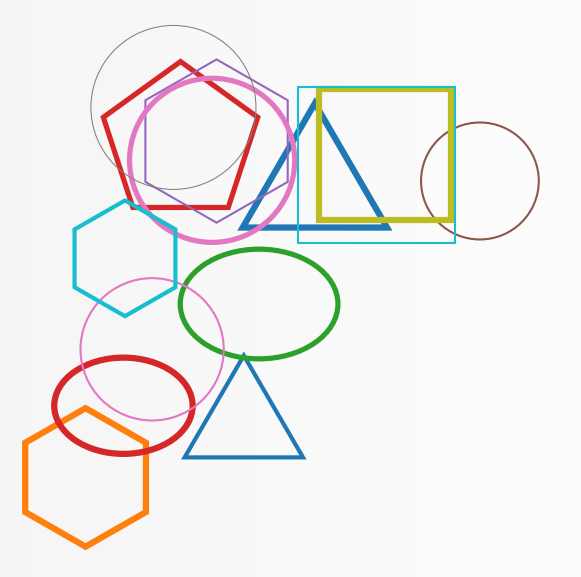[{"shape": "triangle", "thickness": 3, "radius": 0.72, "center": [0.542, 0.677]}, {"shape": "triangle", "thickness": 2, "radius": 0.59, "center": [0.419, 0.266]}, {"shape": "hexagon", "thickness": 3, "radius": 0.6, "center": [0.147, 0.172]}, {"shape": "oval", "thickness": 2.5, "radius": 0.68, "center": [0.446, 0.473]}, {"shape": "oval", "thickness": 3, "radius": 0.6, "center": [0.212, 0.297]}, {"shape": "pentagon", "thickness": 2.5, "radius": 0.7, "center": [0.311, 0.753]}, {"shape": "hexagon", "thickness": 1, "radius": 0.71, "center": [0.373, 0.755]}, {"shape": "circle", "thickness": 1, "radius": 0.51, "center": [0.826, 0.686]}, {"shape": "circle", "thickness": 2.5, "radius": 0.71, "center": [0.365, 0.722]}, {"shape": "circle", "thickness": 1, "radius": 0.62, "center": [0.262, 0.394]}, {"shape": "circle", "thickness": 0.5, "radius": 0.71, "center": [0.298, 0.813]}, {"shape": "square", "thickness": 3, "radius": 0.57, "center": [0.663, 0.731]}, {"shape": "hexagon", "thickness": 2, "radius": 0.5, "center": [0.215, 0.552]}, {"shape": "square", "thickness": 1, "radius": 0.68, "center": [0.647, 0.713]}]